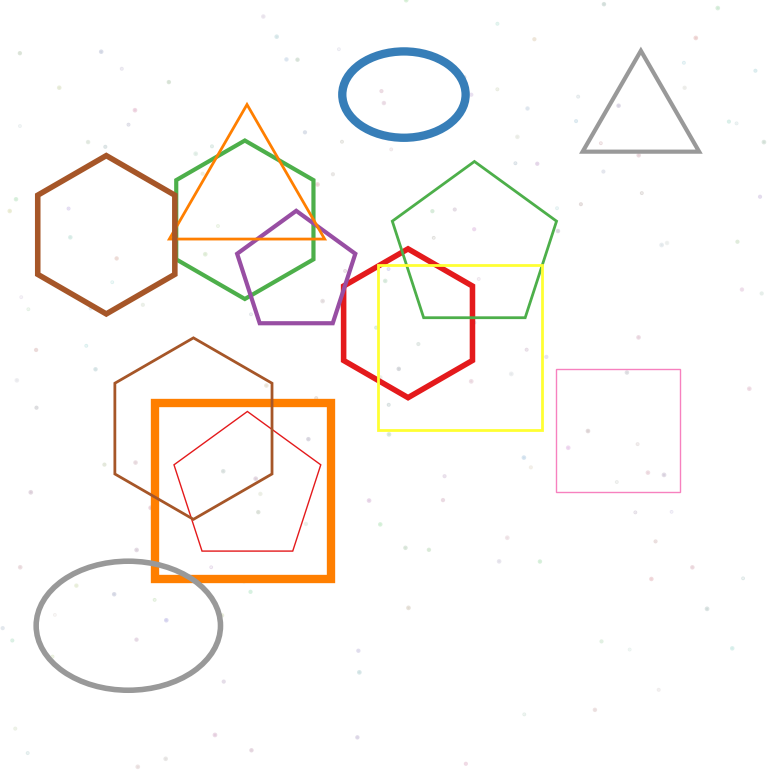[{"shape": "hexagon", "thickness": 2, "radius": 0.48, "center": [0.53, 0.58]}, {"shape": "pentagon", "thickness": 0.5, "radius": 0.5, "center": [0.321, 0.365]}, {"shape": "oval", "thickness": 3, "radius": 0.4, "center": [0.525, 0.877]}, {"shape": "pentagon", "thickness": 1, "radius": 0.56, "center": [0.616, 0.678]}, {"shape": "hexagon", "thickness": 1.5, "radius": 0.51, "center": [0.318, 0.715]}, {"shape": "pentagon", "thickness": 1.5, "radius": 0.4, "center": [0.385, 0.645]}, {"shape": "triangle", "thickness": 1, "radius": 0.58, "center": [0.321, 0.748]}, {"shape": "square", "thickness": 3, "radius": 0.57, "center": [0.316, 0.363]}, {"shape": "square", "thickness": 1, "radius": 0.53, "center": [0.597, 0.549]}, {"shape": "hexagon", "thickness": 1, "radius": 0.59, "center": [0.251, 0.443]}, {"shape": "hexagon", "thickness": 2, "radius": 0.51, "center": [0.138, 0.695]}, {"shape": "square", "thickness": 0.5, "radius": 0.4, "center": [0.802, 0.441]}, {"shape": "triangle", "thickness": 1.5, "radius": 0.44, "center": [0.832, 0.847]}, {"shape": "oval", "thickness": 2, "radius": 0.6, "center": [0.167, 0.187]}]